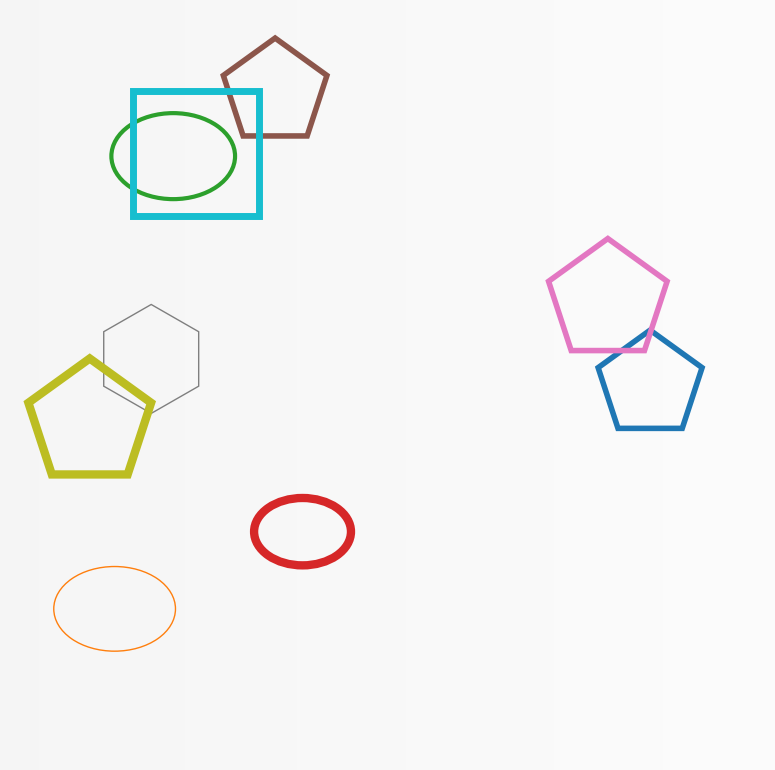[{"shape": "pentagon", "thickness": 2, "radius": 0.35, "center": [0.839, 0.501]}, {"shape": "oval", "thickness": 0.5, "radius": 0.39, "center": [0.148, 0.209]}, {"shape": "oval", "thickness": 1.5, "radius": 0.4, "center": [0.224, 0.797]}, {"shape": "oval", "thickness": 3, "radius": 0.31, "center": [0.39, 0.31]}, {"shape": "pentagon", "thickness": 2, "radius": 0.35, "center": [0.355, 0.88]}, {"shape": "pentagon", "thickness": 2, "radius": 0.4, "center": [0.784, 0.61]}, {"shape": "hexagon", "thickness": 0.5, "radius": 0.35, "center": [0.195, 0.534]}, {"shape": "pentagon", "thickness": 3, "radius": 0.42, "center": [0.116, 0.451]}, {"shape": "square", "thickness": 2.5, "radius": 0.41, "center": [0.253, 0.801]}]